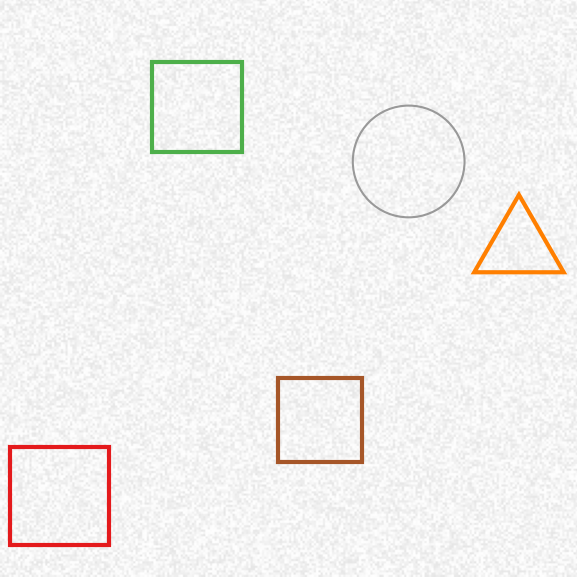[{"shape": "square", "thickness": 2, "radius": 0.43, "center": [0.103, 0.14]}, {"shape": "square", "thickness": 2, "radius": 0.39, "center": [0.342, 0.814]}, {"shape": "triangle", "thickness": 2, "radius": 0.45, "center": [0.899, 0.572]}, {"shape": "square", "thickness": 2, "radius": 0.36, "center": [0.554, 0.271]}, {"shape": "circle", "thickness": 1, "radius": 0.48, "center": [0.708, 0.72]}]